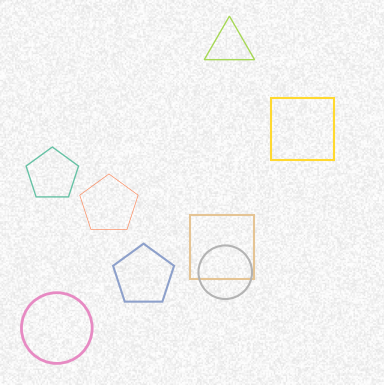[{"shape": "pentagon", "thickness": 1, "radius": 0.36, "center": [0.136, 0.547]}, {"shape": "pentagon", "thickness": 0.5, "radius": 0.4, "center": [0.283, 0.468]}, {"shape": "pentagon", "thickness": 1.5, "radius": 0.42, "center": [0.373, 0.284]}, {"shape": "circle", "thickness": 2, "radius": 0.46, "center": [0.148, 0.148]}, {"shape": "triangle", "thickness": 1, "radius": 0.38, "center": [0.596, 0.883]}, {"shape": "square", "thickness": 1.5, "radius": 0.4, "center": [0.786, 0.665]}, {"shape": "square", "thickness": 1.5, "radius": 0.42, "center": [0.577, 0.359]}, {"shape": "circle", "thickness": 1.5, "radius": 0.35, "center": [0.585, 0.293]}]